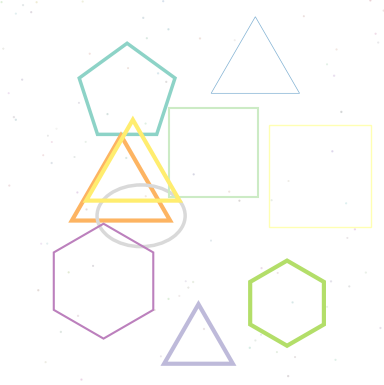[{"shape": "pentagon", "thickness": 2.5, "radius": 0.65, "center": [0.33, 0.757]}, {"shape": "square", "thickness": 1, "radius": 0.66, "center": [0.832, 0.542]}, {"shape": "triangle", "thickness": 3, "radius": 0.52, "center": [0.516, 0.107]}, {"shape": "triangle", "thickness": 0.5, "radius": 0.66, "center": [0.663, 0.824]}, {"shape": "triangle", "thickness": 3, "radius": 0.74, "center": [0.314, 0.501]}, {"shape": "hexagon", "thickness": 3, "radius": 0.55, "center": [0.746, 0.213]}, {"shape": "oval", "thickness": 2.5, "radius": 0.57, "center": [0.367, 0.44]}, {"shape": "hexagon", "thickness": 1.5, "radius": 0.75, "center": [0.269, 0.27]}, {"shape": "square", "thickness": 1.5, "radius": 0.58, "center": [0.555, 0.604]}, {"shape": "triangle", "thickness": 3, "radius": 0.7, "center": [0.345, 0.549]}]